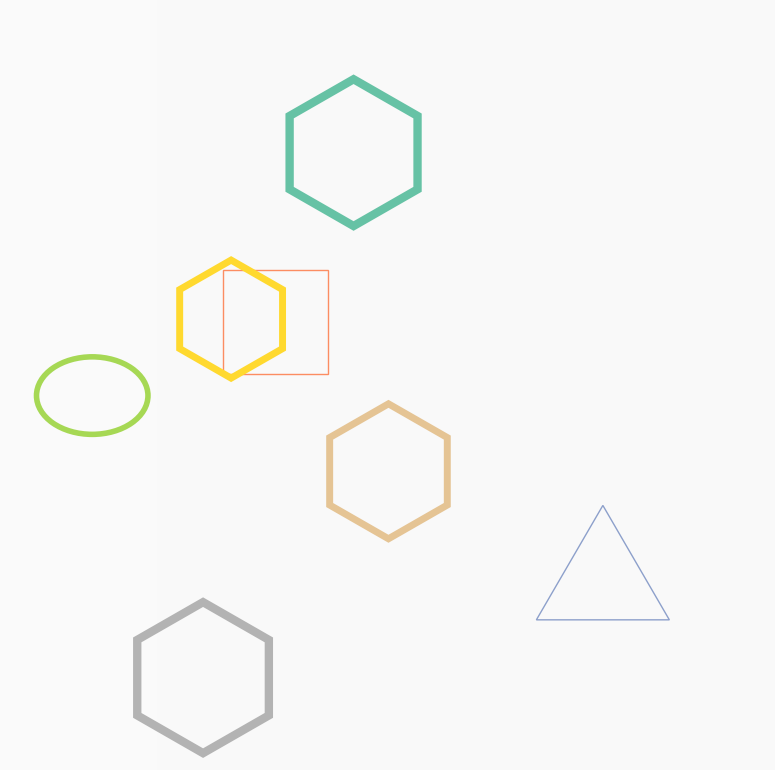[{"shape": "hexagon", "thickness": 3, "radius": 0.48, "center": [0.456, 0.802]}, {"shape": "square", "thickness": 0.5, "radius": 0.34, "center": [0.355, 0.582]}, {"shape": "triangle", "thickness": 0.5, "radius": 0.5, "center": [0.778, 0.245]}, {"shape": "oval", "thickness": 2, "radius": 0.36, "center": [0.119, 0.486]}, {"shape": "hexagon", "thickness": 2.5, "radius": 0.38, "center": [0.298, 0.586]}, {"shape": "hexagon", "thickness": 2.5, "radius": 0.44, "center": [0.501, 0.388]}, {"shape": "hexagon", "thickness": 3, "radius": 0.49, "center": [0.262, 0.12]}]